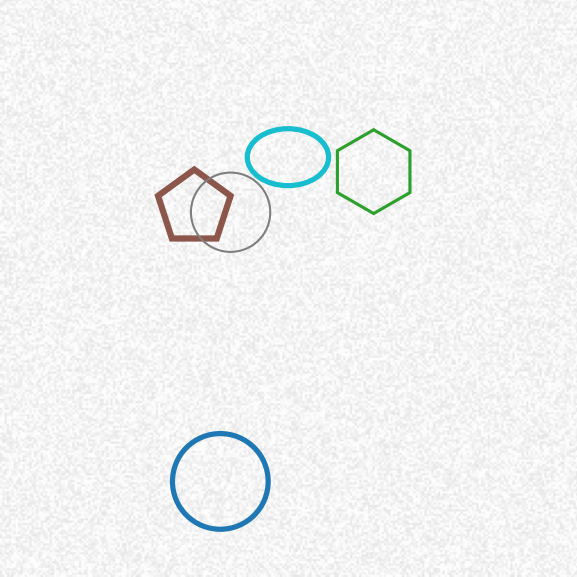[{"shape": "circle", "thickness": 2.5, "radius": 0.41, "center": [0.382, 0.166]}, {"shape": "hexagon", "thickness": 1.5, "radius": 0.36, "center": [0.647, 0.702]}, {"shape": "pentagon", "thickness": 3, "radius": 0.33, "center": [0.336, 0.64]}, {"shape": "circle", "thickness": 1, "radius": 0.34, "center": [0.399, 0.632]}, {"shape": "oval", "thickness": 2.5, "radius": 0.35, "center": [0.499, 0.727]}]